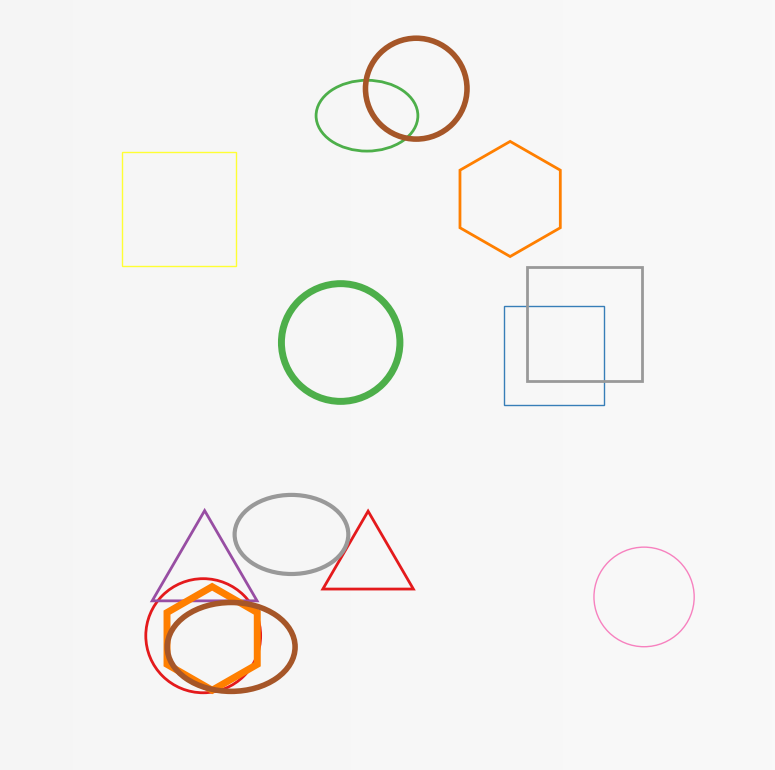[{"shape": "triangle", "thickness": 1, "radius": 0.34, "center": [0.475, 0.269]}, {"shape": "circle", "thickness": 1, "radius": 0.37, "center": [0.262, 0.174]}, {"shape": "square", "thickness": 0.5, "radius": 0.32, "center": [0.715, 0.538]}, {"shape": "circle", "thickness": 2.5, "radius": 0.38, "center": [0.44, 0.555]}, {"shape": "oval", "thickness": 1, "radius": 0.33, "center": [0.474, 0.85]}, {"shape": "triangle", "thickness": 1, "radius": 0.39, "center": [0.264, 0.259]}, {"shape": "hexagon", "thickness": 2.5, "radius": 0.34, "center": [0.274, 0.171]}, {"shape": "hexagon", "thickness": 1, "radius": 0.37, "center": [0.658, 0.742]}, {"shape": "square", "thickness": 0.5, "radius": 0.37, "center": [0.231, 0.729]}, {"shape": "circle", "thickness": 2, "radius": 0.33, "center": [0.537, 0.885]}, {"shape": "oval", "thickness": 2, "radius": 0.41, "center": [0.298, 0.16]}, {"shape": "circle", "thickness": 0.5, "radius": 0.32, "center": [0.831, 0.225]}, {"shape": "square", "thickness": 1, "radius": 0.37, "center": [0.754, 0.579]}, {"shape": "oval", "thickness": 1.5, "radius": 0.37, "center": [0.376, 0.306]}]